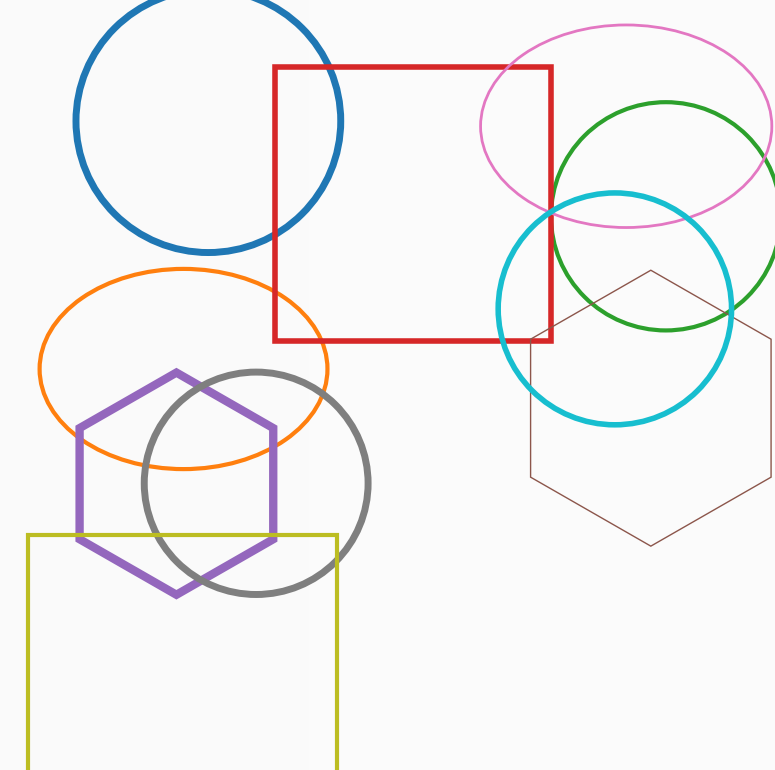[{"shape": "circle", "thickness": 2.5, "radius": 0.85, "center": [0.269, 0.843]}, {"shape": "oval", "thickness": 1.5, "radius": 0.93, "center": [0.237, 0.521]}, {"shape": "circle", "thickness": 1.5, "radius": 0.74, "center": [0.859, 0.719]}, {"shape": "square", "thickness": 2, "radius": 0.89, "center": [0.533, 0.735]}, {"shape": "hexagon", "thickness": 3, "radius": 0.72, "center": [0.228, 0.372]}, {"shape": "hexagon", "thickness": 0.5, "radius": 0.9, "center": [0.84, 0.47]}, {"shape": "oval", "thickness": 1, "radius": 0.94, "center": [0.808, 0.836]}, {"shape": "circle", "thickness": 2.5, "radius": 0.72, "center": [0.331, 0.372]}, {"shape": "square", "thickness": 1.5, "radius": 1.0, "center": [0.236, 0.106]}, {"shape": "circle", "thickness": 2, "radius": 0.75, "center": [0.793, 0.599]}]